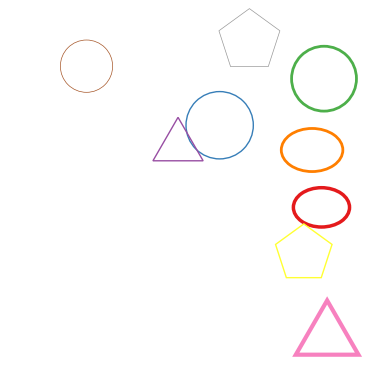[{"shape": "oval", "thickness": 2.5, "radius": 0.36, "center": [0.835, 0.461]}, {"shape": "circle", "thickness": 1, "radius": 0.44, "center": [0.571, 0.675]}, {"shape": "circle", "thickness": 2, "radius": 0.42, "center": [0.842, 0.796]}, {"shape": "triangle", "thickness": 1, "radius": 0.38, "center": [0.462, 0.62]}, {"shape": "oval", "thickness": 2, "radius": 0.4, "center": [0.811, 0.61]}, {"shape": "pentagon", "thickness": 1, "radius": 0.39, "center": [0.789, 0.341]}, {"shape": "circle", "thickness": 0.5, "radius": 0.34, "center": [0.225, 0.828]}, {"shape": "triangle", "thickness": 3, "radius": 0.47, "center": [0.85, 0.126]}, {"shape": "pentagon", "thickness": 0.5, "radius": 0.42, "center": [0.648, 0.894]}]